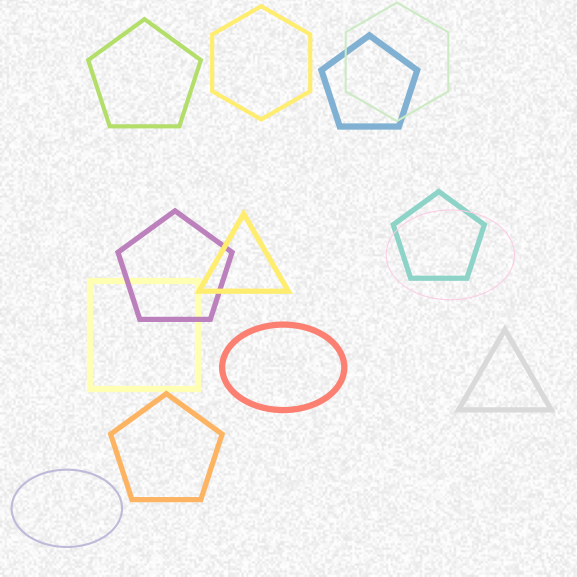[{"shape": "pentagon", "thickness": 2.5, "radius": 0.41, "center": [0.76, 0.584]}, {"shape": "square", "thickness": 3, "radius": 0.47, "center": [0.25, 0.419]}, {"shape": "oval", "thickness": 1, "radius": 0.48, "center": [0.116, 0.119]}, {"shape": "oval", "thickness": 3, "radius": 0.53, "center": [0.49, 0.363]}, {"shape": "pentagon", "thickness": 3, "radius": 0.44, "center": [0.64, 0.851]}, {"shape": "pentagon", "thickness": 2.5, "radius": 0.51, "center": [0.288, 0.216]}, {"shape": "pentagon", "thickness": 2, "radius": 0.51, "center": [0.25, 0.863]}, {"shape": "oval", "thickness": 0.5, "radius": 0.56, "center": [0.78, 0.558]}, {"shape": "triangle", "thickness": 2.5, "radius": 0.46, "center": [0.874, 0.336]}, {"shape": "pentagon", "thickness": 2.5, "radius": 0.52, "center": [0.303, 0.53]}, {"shape": "hexagon", "thickness": 1, "radius": 0.51, "center": [0.687, 0.892]}, {"shape": "hexagon", "thickness": 2, "radius": 0.49, "center": [0.452, 0.89]}, {"shape": "triangle", "thickness": 2.5, "radius": 0.45, "center": [0.422, 0.54]}]